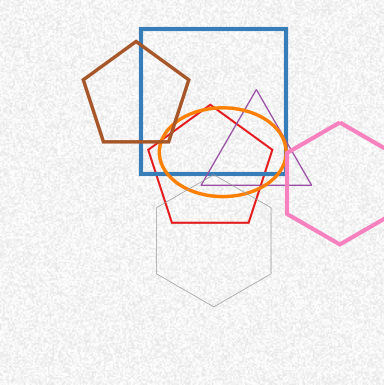[{"shape": "pentagon", "thickness": 1.5, "radius": 0.85, "center": [0.546, 0.558]}, {"shape": "square", "thickness": 3, "radius": 0.94, "center": [0.553, 0.736]}, {"shape": "triangle", "thickness": 1, "radius": 0.83, "center": [0.666, 0.602]}, {"shape": "oval", "thickness": 2.5, "radius": 0.82, "center": [0.579, 0.605]}, {"shape": "pentagon", "thickness": 2.5, "radius": 0.72, "center": [0.353, 0.748]}, {"shape": "hexagon", "thickness": 3, "radius": 0.79, "center": [0.883, 0.523]}, {"shape": "hexagon", "thickness": 0.5, "radius": 0.86, "center": [0.555, 0.375]}]